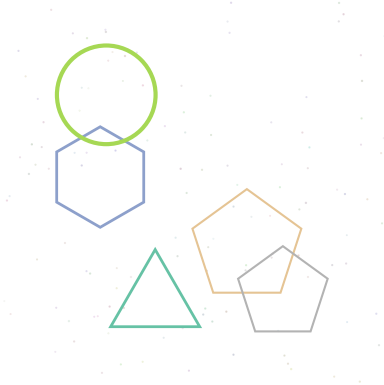[{"shape": "triangle", "thickness": 2, "radius": 0.67, "center": [0.403, 0.218]}, {"shape": "hexagon", "thickness": 2, "radius": 0.65, "center": [0.26, 0.54]}, {"shape": "circle", "thickness": 3, "radius": 0.64, "center": [0.276, 0.754]}, {"shape": "pentagon", "thickness": 1.5, "radius": 0.74, "center": [0.641, 0.36]}, {"shape": "pentagon", "thickness": 1.5, "radius": 0.61, "center": [0.735, 0.238]}]